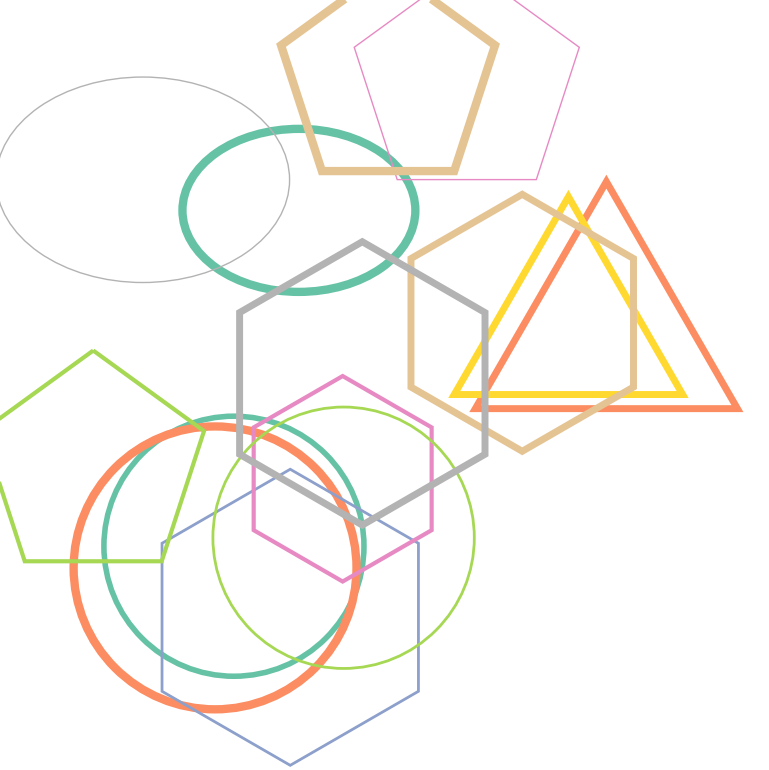[{"shape": "oval", "thickness": 3, "radius": 0.76, "center": [0.388, 0.727]}, {"shape": "circle", "thickness": 2, "radius": 0.84, "center": [0.304, 0.291]}, {"shape": "triangle", "thickness": 2.5, "radius": 0.98, "center": [0.788, 0.568]}, {"shape": "circle", "thickness": 3, "radius": 0.92, "center": [0.279, 0.262]}, {"shape": "hexagon", "thickness": 1, "radius": 0.96, "center": [0.377, 0.198]}, {"shape": "hexagon", "thickness": 1.5, "radius": 0.67, "center": [0.445, 0.378]}, {"shape": "pentagon", "thickness": 0.5, "radius": 0.77, "center": [0.606, 0.891]}, {"shape": "circle", "thickness": 1, "radius": 0.85, "center": [0.446, 0.302]}, {"shape": "pentagon", "thickness": 1.5, "radius": 0.76, "center": [0.121, 0.393]}, {"shape": "triangle", "thickness": 2.5, "radius": 0.86, "center": [0.738, 0.573]}, {"shape": "hexagon", "thickness": 2.5, "radius": 0.83, "center": [0.678, 0.581]}, {"shape": "pentagon", "thickness": 3, "radius": 0.73, "center": [0.504, 0.896]}, {"shape": "oval", "thickness": 0.5, "radius": 0.95, "center": [0.185, 0.767]}, {"shape": "hexagon", "thickness": 2.5, "radius": 0.92, "center": [0.471, 0.502]}]